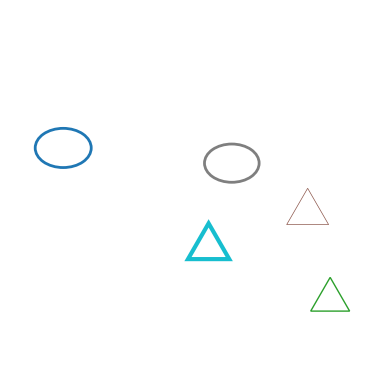[{"shape": "oval", "thickness": 2, "radius": 0.36, "center": [0.164, 0.616]}, {"shape": "triangle", "thickness": 1, "radius": 0.29, "center": [0.858, 0.221]}, {"shape": "triangle", "thickness": 0.5, "radius": 0.31, "center": [0.799, 0.448]}, {"shape": "oval", "thickness": 2, "radius": 0.35, "center": [0.602, 0.576]}, {"shape": "triangle", "thickness": 3, "radius": 0.31, "center": [0.542, 0.358]}]